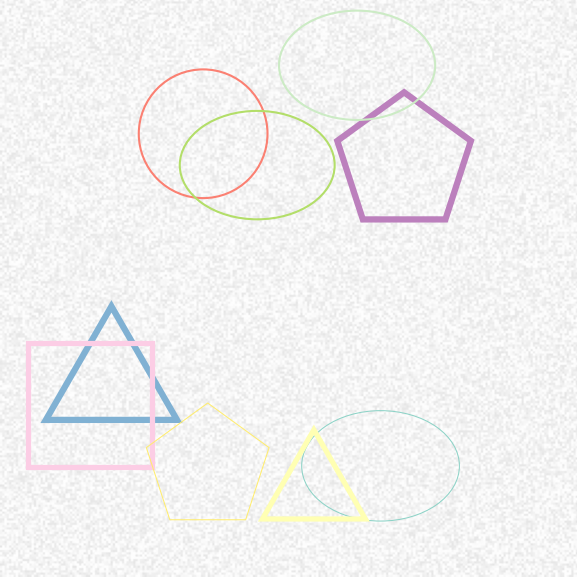[{"shape": "oval", "thickness": 0.5, "radius": 0.68, "center": [0.659, 0.192]}, {"shape": "triangle", "thickness": 2.5, "radius": 0.51, "center": [0.544, 0.152]}, {"shape": "circle", "thickness": 1, "radius": 0.56, "center": [0.352, 0.768]}, {"shape": "triangle", "thickness": 3, "radius": 0.66, "center": [0.193, 0.338]}, {"shape": "oval", "thickness": 1, "radius": 0.67, "center": [0.445, 0.713]}, {"shape": "square", "thickness": 2.5, "radius": 0.54, "center": [0.156, 0.298]}, {"shape": "pentagon", "thickness": 3, "radius": 0.61, "center": [0.7, 0.718]}, {"shape": "oval", "thickness": 1, "radius": 0.68, "center": [0.618, 0.886]}, {"shape": "pentagon", "thickness": 0.5, "radius": 0.56, "center": [0.36, 0.19]}]